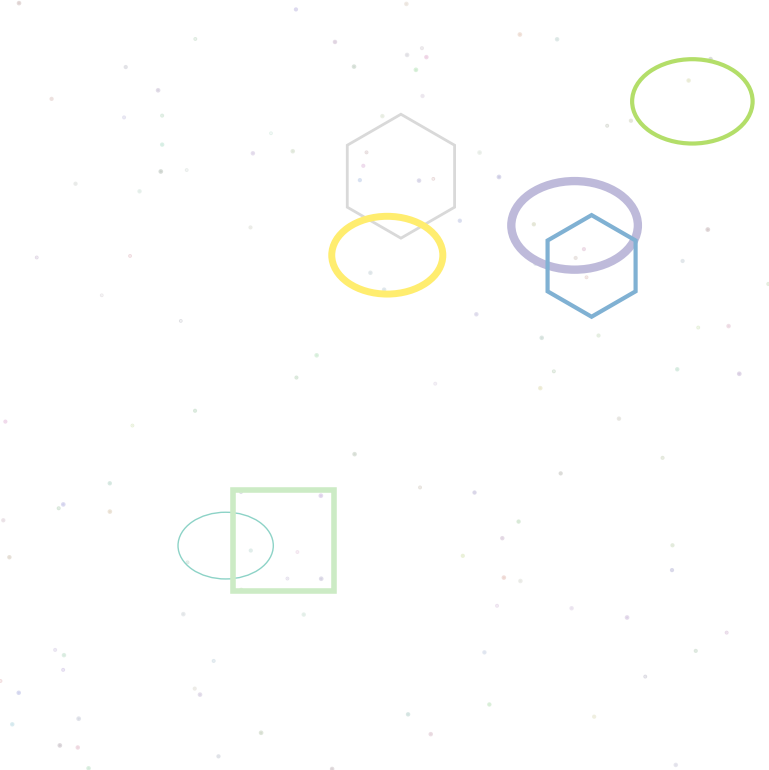[{"shape": "oval", "thickness": 0.5, "radius": 0.31, "center": [0.293, 0.291]}, {"shape": "oval", "thickness": 3, "radius": 0.41, "center": [0.746, 0.707]}, {"shape": "hexagon", "thickness": 1.5, "radius": 0.33, "center": [0.768, 0.655]}, {"shape": "oval", "thickness": 1.5, "radius": 0.39, "center": [0.899, 0.868]}, {"shape": "hexagon", "thickness": 1, "radius": 0.4, "center": [0.521, 0.771]}, {"shape": "square", "thickness": 2, "radius": 0.33, "center": [0.368, 0.298]}, {"shape": "oval", "thickness": 2.5, "radius": 0.36, "center": [0.503, 0.669]}]